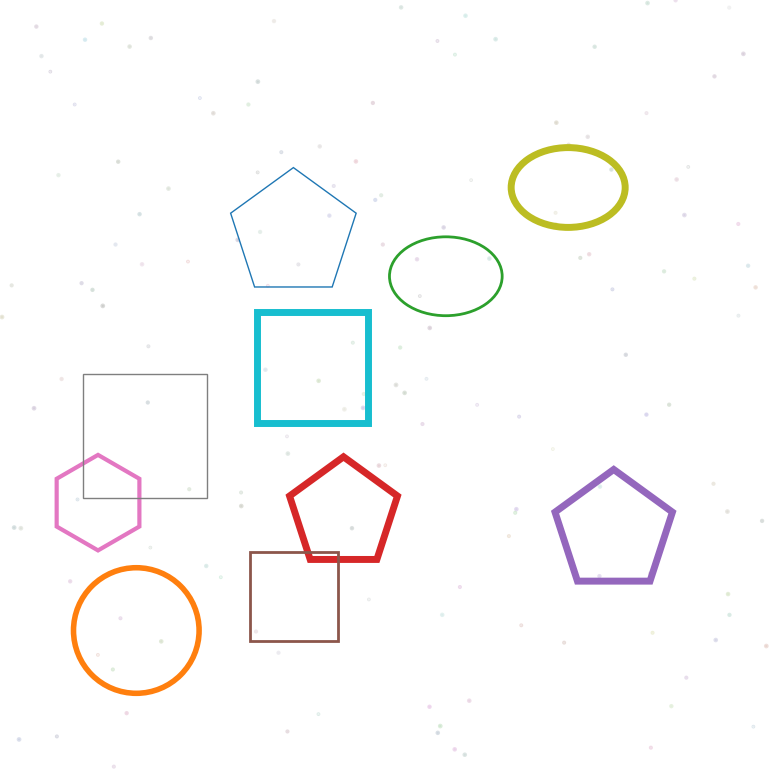[{"shape": "pentagon", "thickness": 0.5, "radius": 0.43, "center": [0.381, 0.697]}, {"shape": "circle", "thickness": 2, "radius": 0.41, "center": [0.177, 0.181]}, {"shape": "oval", "thickness": 1, "radius": 0.37, "center": [0.579, 0.641]}, {"shape": "pentagon", "thickness": 2.5, "radius": 0.37, "center": [0.446, 0.333]}, {"shape": "pentagon", "thickness": 2.5, "radius": 0.4, "center": [0.797, 0.31]}, {"shape": "square", "thickness": 1, "radius": 0.29, "center": [0.382, 0.225]}, {"shape": "hexagon", "thickness": 1.5, "radius": 0.31, "center": [0.127, 0.347]}, {"shape": "square", "thickness": 0.5, "radius": 0.4, "center": [0.188, 0.434]}, {"shape": "oval", "thickness": 2.5, "radius": 0.37, "center": [0.738, 0.756]}, {"shape": "square", "thickness": 2.5, "radius": 0.36, "center": [0.405, 0.523]}]